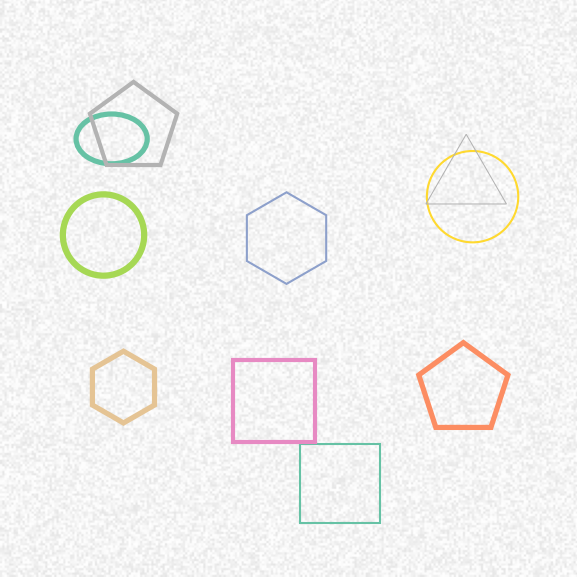[{"shape": "oval", "thickness": 2.5, "radius": 0.31, "center": [0.193, 0.759]}, {"shape": "square", "thickness": 1, "radius": 0.34, "center": [0.589, 0.162]}, {"shape": "pentagon", "thickness": 2.5, "radius": 0.41, "center": [0.802, 0.325]}, {"shape": "hexagon", "thickness": 1, "radius": 0.4, "center": [0.496, 0.587]}, {"shape": "square", "thickness": 2, "radius": 0.36, "center": [0.475, 0.306]}, {"shape": "circle", "thickness": 3, "radius": 0.35, "center": [0.179, 0.592]}, {"shape": "circle", "thickness": 1, "radius": 0.4, "center": [0.818, 0.659]}, {"shape": "hexagon", "thickness": 2.5, "radius": 0.31, "center": [0.214, 0.329]}, {"shape": "pentagon", "thickness": 2, "radius": 0.4, "center": [0.231, 0.778]}, {"shape": "triangle", "thickness": 0.5, "radius": 0.4, "center": [0.807, 0.686]}]